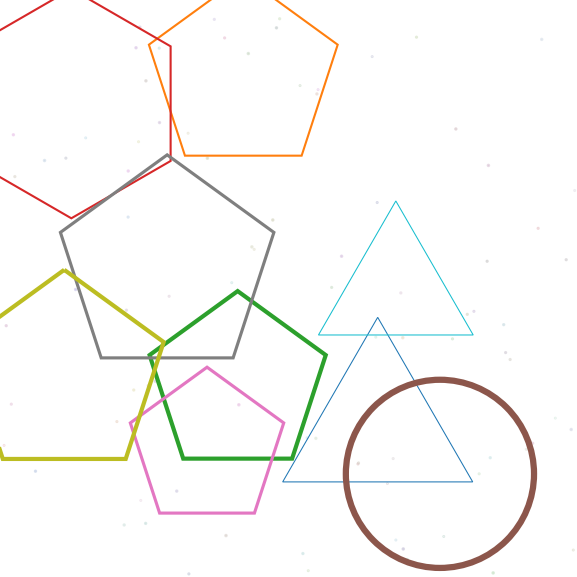[{"shape": "triangle", "thickness": 0.5, "radius": 0.95, "center": [0.654, 0.26]}, {"shape": "pentagon", "thickness": 1, "radius": 0.86, "center": [0.421, 0.869]}, {"shape": "pentagon", "thickness": 2, "radius": 0.8, "center": [0.412, 0.335]}, {"shape": "hexagon", "thickness": 1, "radius": 0.99, "center": [0.124, 0.82]}, {"shape": "circle", "thickness": 3, "radius": 0.81, "center": [0.762, 0.179]}, {"shape": "pentagon", "thickness": 1.5, "radius": 0.7, "center": [0.358, 0.224]}, {"shape": "pentagon", "thickness": 1.5, "radius": 0.97, "center": [0.289, 0.537]}, {"shape": "pentagon", "thickness": 2, "radius": 0.91, "center": [0.111, 0.351]}, {"shape": "triangle", "thickness": 0.5, "radius": 0.77, "center": [0.685, 0.496]}]